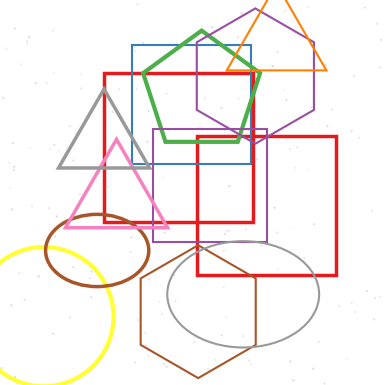[{"shape": "square", "thickness": 2.5, "radius": 0.97, "center": [0.463, 0.617]}, {"shape": "square", "thickness": 2.5, "radius": 0.9, "center": [0.693, 0.467]}, {"shape": "square", "thickness": 1.5, "radius": 0.77, "center": [0.497, 0.729]}, {"shape": "pentagon", "thickness": 3, "radius": 0.8, "center": [0.524, 0.761]}, {"shape": "hexagon", "thickness": 1.5, "radius": 0.88, "center": [0.663, 0.802]}, {"shape": "square", "thickness": 1.5, "radius": 0.74, "center": [0.546, 0.519]}, {"shape": "triangle", "thickness": 1.5, "radius": 0.75, "center": [0.718, 0.892]}, {"shape": "circle", "thickness": 3, "radius": 0.9, "center": [0.114, 0.177]}, {"shape": "hexagon", "thickness": 1.5, "radius": 0.86, "center": [0.515, 0.191]}, {"shape": "oval", "thickness": 2.5, "radius": 0.67, "center": [0.252, 0.349]}, {"shape": "triangle", "thickness": 2.5, "radius": 0.77, "center": [0.303, 0.485]}, {"shape": "oval", "thickness": 1.5, "radius": 0.99, "center": [0.632, 0.236]}, {"shape": "triangle", "thickness": 2.5, "radius": 0.68, "center": [0.27, 0.632]}]